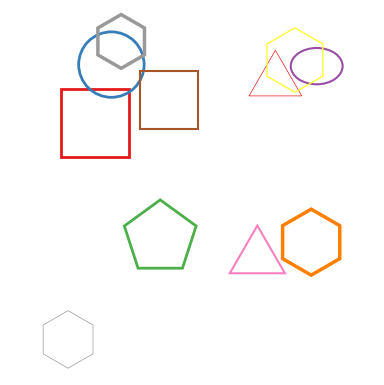[{"shape": "triangle", "thickness": 0.5, "radius": 0.4, "center": [0.715, 0.79]}, {"shape": "square", "thickness": 2, "radius": 0.44, "center": [0.247, 0.68]}, {"shape": "circle", "thickness": 2, "radius": 0.42, "center": [0.289, 0.832]}, {"shape": "pentagon", "thickness": 2, "radius": 0.49, "center": [0.416, 0.383]}, {"shape": "oval", "thickness": 1.5, "radius": 0.34, "center": [0.823, 0.828]}, {"shape": "hexagon", "thickness": 2.5, "radius": 0.43, "center": [0.808, 0.371]}, {"shape": "hexagon", "thickness": 1, "radius": 0.42, "center": [0.766, 0.844]}, {"shape": "square", "thickness": 1.5, "radius": 0.37, "center": [0.439, 0.74]}, {"shape": "triangle", "thickness": 1.5, "radius": 0.41, "center": [0.668, 0.332]}, {"shape": "hexagon", "thickness": 0.5, "radius": 0.37, "center": [0.177, 0.118]}, {"shape": "hexagon", "thickness": 2.5, "radius": 0.35, "center": [0.315, 0.892]}]